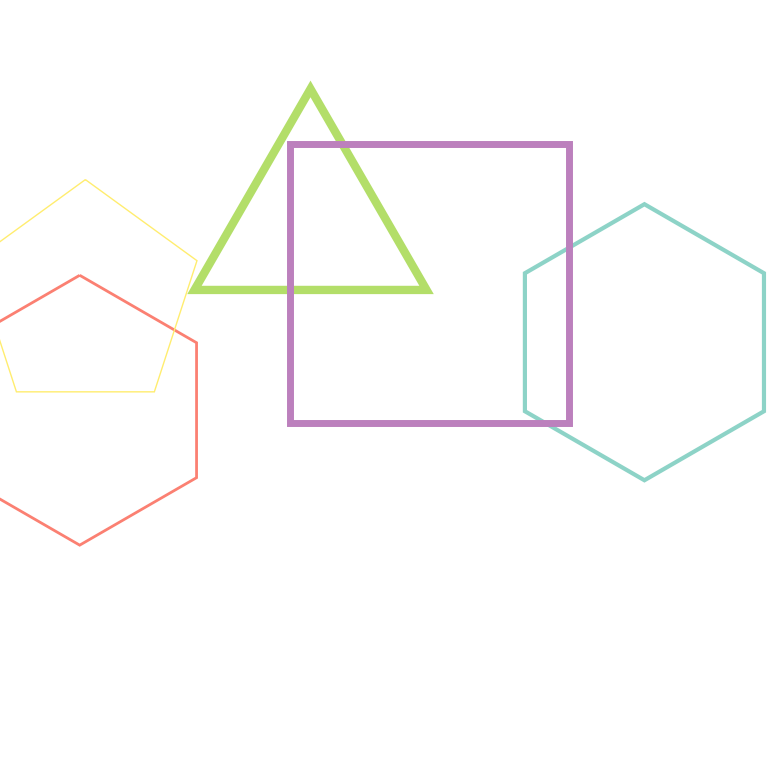[{"shape": "hexagon", "thickness": 1.5, "radius": 0.9, "center": [0.837, 0.556]}, {"shape": "hexagon", "thickness": 1, "radius": 0.88, "center": [0.104, 0.467]}, {"shape": "triangle", "thickness": 3, "radius": 0.87, "center": [0.403, 0.71]}, {"shape": "square", "thickness": 2.5, "radius": 0.91, "center": [0.557, 0.632]}, {"shape": "pentagon", "thickness": 0.5, "radius": 0.76, "center": [0.111, 0.614]}]